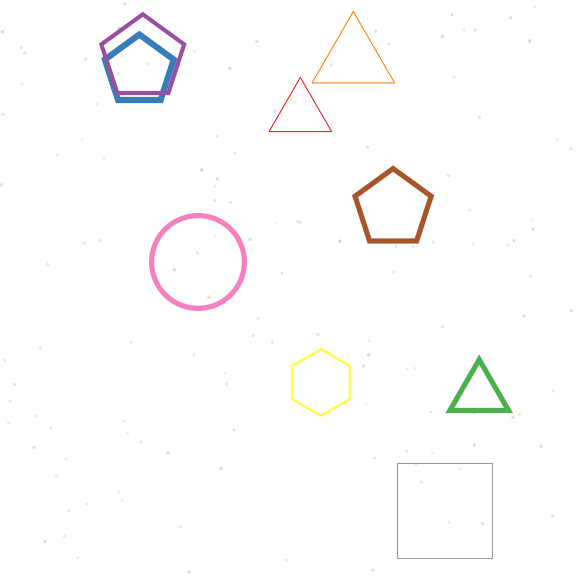[{"shape": "triangle", "thickness": 0.5, "radius": 0.31, "center": [0.52, 0.803]}, {"shape": "pentagon", "thickness": 3, "radius": 0.31, "center": [0.241, 0.877]}, {"shape": "triangle", "thickness": 2.5, "radius": 0.29, "center": [0.83, 0.318]}, {"shape": "pentagon", "thickness": 2, "radius": 0.38, "center": [0.247, 0.899]}, {"shape": "triangle", "thickness": 0.5, "radius": 0.41, "center": [0.612, 0.897]}, {"shape": "hexagon", "thickness": 1, "radius": 0.29, "center": [0.556, 0.337]}, {"shape": "pentagon", "thickness": 2.5, "radius": 0.35, "center": [0.681, 0.638]}, {"shape": "circle", "thickness": 2.5, "radius": 0.4, "center": [0.343, 0.545]}, {"shape": "square", "thickness": 0.5, "radius": 0.41, "center": [0.77, 0.115]}]